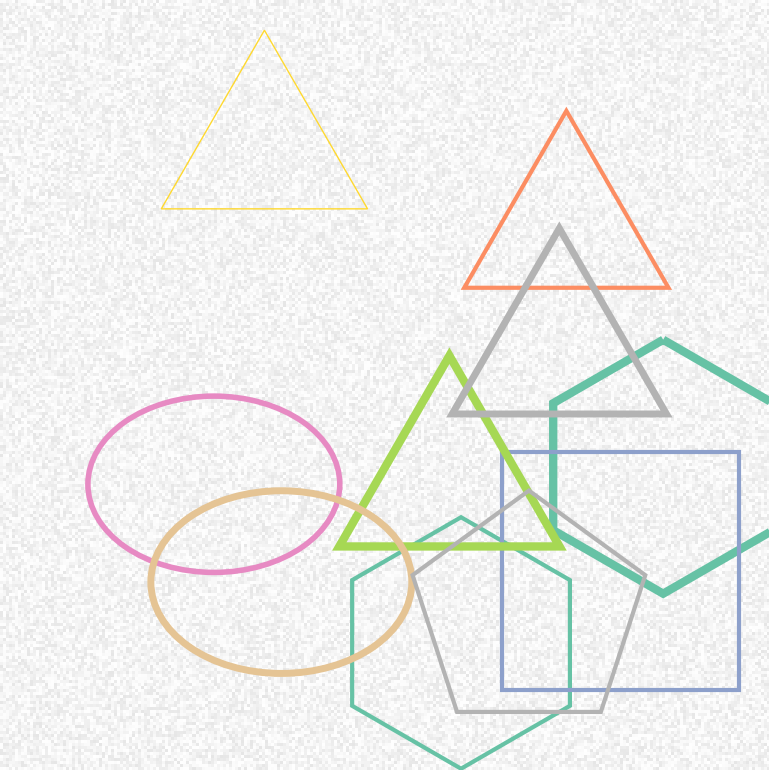[{"shape": "hexagon", "thickness": 3, "radius": 0.82, "center": [0.861, 0.394]}, {"shape": "hexagon", "thickness": 1.5, "radius": 0.82, "center": [0.599, 0.165]}, {"shape": "triangle", "thickness": 1.5, "radius": 0.77, "center": [0.736, 0.703]}, {"shape": "square", "thickness": 1.5, "radius": 0.77, "center": [0.806, 0.258]}, {"shape": "oval", "thickness": 2, "radius": 0.82, "center": [0.278, 0.371]}, {"shape": "triangle", "thickness": 3, "radius": 0.83, "center": [0.584, 0.373]}, {"shape": "triangle", "thickness": 0.5, "radius": 0.77, "center": [0.343, 0.806]}, {"shape": "oval", "thickness": 2.5, "radius": 0.85, "center": [0.365, 0.244]}, {"shape": "pentagon", "thickness": 1.5, "radius": 0.79, "center": [0.687, 0.204]}, {"shape": "triangle", "thickness": 2.5, "radius": 0.8, "center": [0.726, 0.543]}]